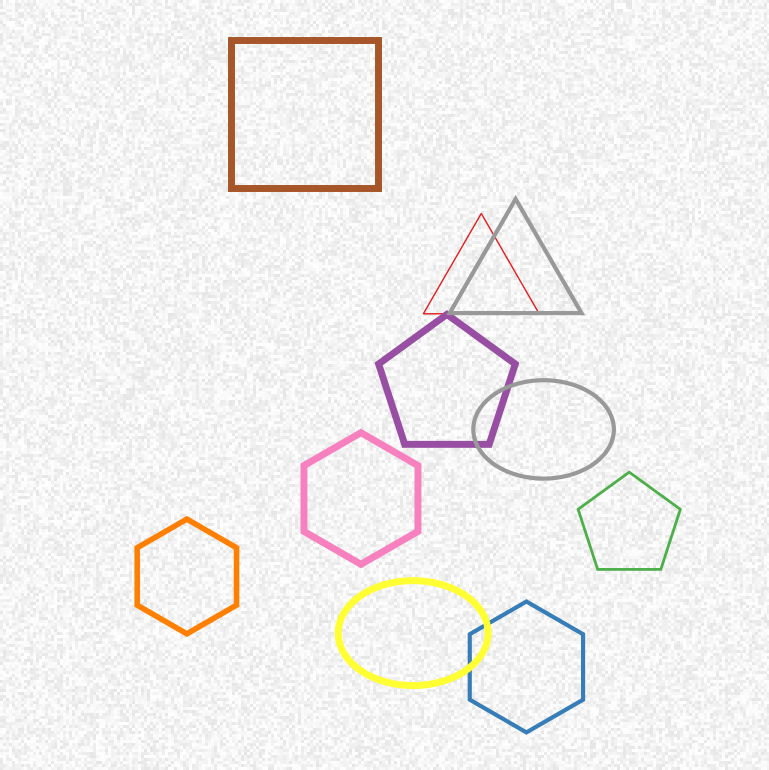[{"shape": "triangle", "thickness": 0.5, "radius": 0.43, "center": [0.625, 0.636]}, {"shape": "hexagon", "thickness": 1.5, "radius": 0.42, "center": [0.684, 0.134]}, {"shape": "pentagon", "thickness": 1, "radius": 0.35, "center": [0.817, 0.317]}, {"shape": "pentagon", "thickness": 2.5, "radius": 0.47, "center": [0.58, 0.498]}, {"shape": "hexagon", "thickness": 2, "radius": 0.37, "center": [0.243, 0.251]}, {"shape": "oval", "thickness": 2.5, "radius": 0.49, "center": [0.537, 0.178]}, {"shape": "square", "thickness": 2.5, "radius": 0.48, "center": [0.396, 0.852]}, {"shape": "hexagon", "thickness": 2.5, "radius": 0.43, "center": [0.469, 0.353]}, {"shape": "oval", "thickness": 1.5, "radius": 0.46, "center": [0.706, 0.442]}, {"shape": "triangle", "thickness": 1.5, "radius": 0.49, "center": [0.67, 0.643]}]